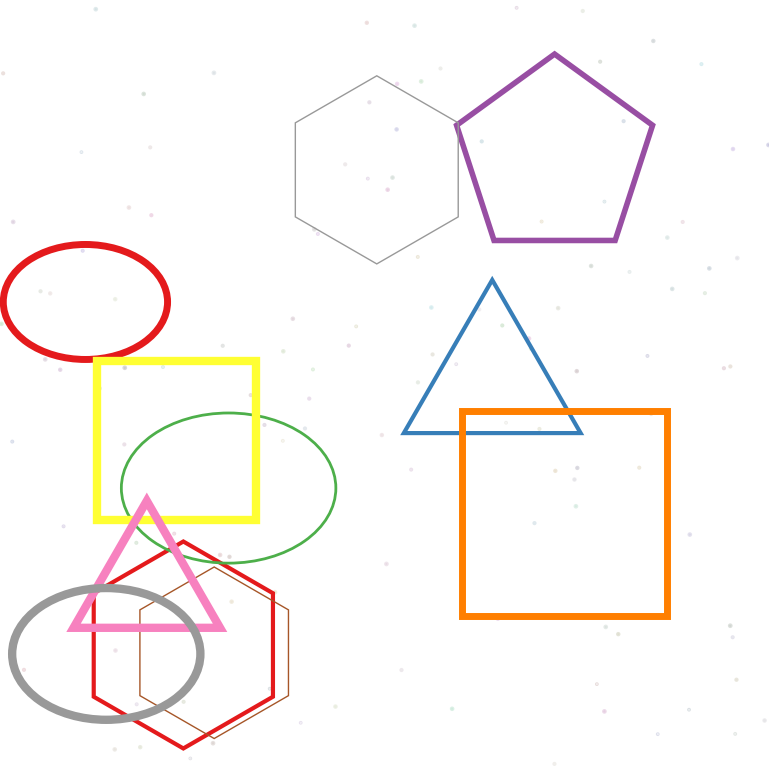[{"shape": "hexagon", "thickness": 1.5, "radius": 0.67, "center": [0.238, 0.162]}, {"shape": "oval", "thickness": 2.5, "radius": 0.53, "center": [0.111, 0.608]}, {"shape": "triangle", "thickness": 1.5, "radius": 0.66, "center": [0.639, 0.504]}, {"shape": "oval", "thickness": 1, "radius": 0.7, "center": [0.297, 0.366]}, {"shape": "pentagon", "thickness": 2, "radius": 0.67, "center": [0.72, 0.796]}, {"shape": "square", "thickness": 2.5, "radius": 0.67, "center": [0.733, 0.334]}, {"shape": "square", "thickness": 3, "radius": 0.52, "center": [0.229, 0.428]}, {"shape": "hexagon", "thickness": 0.5, "radius": 0.56, "center": [0.278, 0.152]}, {"shape": "triangle", "thickness": 3, "radius": 0.55, "center": [0.191, 0.24]}, {"shape": "hexagon", "thickness": 0.5, "radius": 0.61, "center": [0.489, 0.779]}, {"shape": "oval", "thickness": 3, "radius": 0.61, "center": [0.138, 0.151]}]